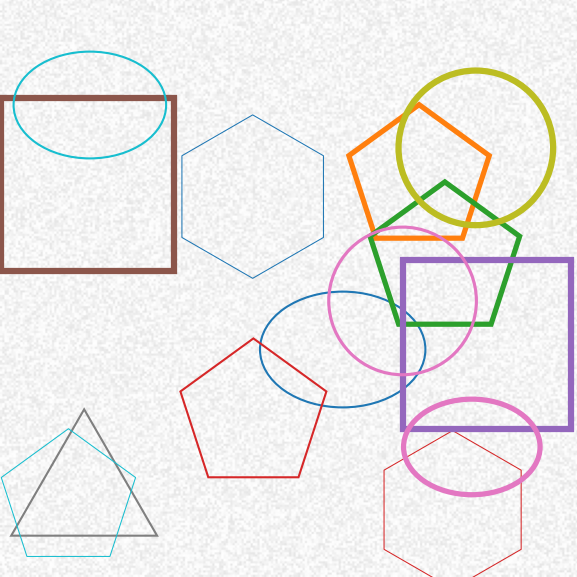[{"shape": "oval", "thickness": 1, "radius": 0.72, "center": [0.593, 0.394]}, {"shape": "hexagon", "thickness": 0.5, "radius": 0.71, "center": [0.438, 0.659]}, {"shape": "pentagon", "thickness": 2.5, "radius": 0.64, "center": [0.726, 0.69]}, {"shape": "pentagon", "thickness": 2.5, "radius": 0.68, "center": [0.77, 0.548]}, {"shape": "pentagon", "thickness": 1, "radius": 0.66, "center": [0.439, 0.28]}, {"shape": "hexagon", "thickness": 0.5, "radius": 0.69, "center": [0.784, 0.116]}, {"shape": "square", "thickness": 3, "radius": 0.73, "center": [0.843, 0.402]}, {"shape": "square", "thickness": 3, "radius": 0.75, "center": [0.151, 0.679]}, {"shape": "oval", "thickness": 2.5, "radius": 0.59, "center": [0.817, 0.225]}, {"shape": "circle", "thickness": 1.5, "radius": 0.64, "center": [0.697, 0.478]}, {"shape": "triangle", "thickness": 1, "radius": 0.73, "center": [0.146, 0.144]}, {"shape": "circle", "thickness": 3, "radius": 0.67, "center": [0.824, 0.743]}, {"shape": "oval", "thickness": 1, "radius": 0.66, "center": [0.156, 0.817]}, {"shape": "pentagon", "thickness": 0.5, "radius": 0.61, "center": [0.118, 0.135]}]